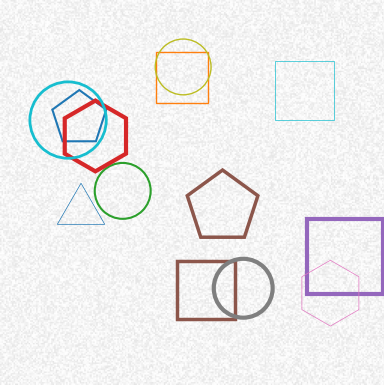[{"shape": "triangle", "thickness": 0.5, "radius": 0.36, "center": [0.21, 0.453]}, {"shape": "pentagon", "thickness": 1.5, "radius": 0.37, "center": [0.206, 0.693]}, {"shape": "square", "thickness": 1, "radius": 0.34, "center": [0.473, 0.798]}, {"shape": "circle", "thickness": 1.5, "radius": 0.36, "center": [0.319, 0.504]}, {"shape": "hexagon", "thickness": 3, "radius": 0.46, "center": [0.248, 0.647]}, {"shape": "square", "thickness": 3, "radius": 0.49, "center": [0.896, 0.333]}, {"shape": "pentagon", "thickness": 2.5, "radius": 0.48, "center": [0.578, 0.462]}, {"shape": "square", "thickness": 2.5, "radius": 0.37, "center": [0.535, 0.247]}, {"shape": "hexagon", "thickness": 0.5, "radius": 0.43, "center": [0.858, 0.238]}, {"shape": "circle", "thickness": 3, "radius": 0.38, "center": [0.632, 0.251]}, {"shape": "circle", "thickness": 1, "radius": 0.36, "center": [0.476, 0.826]}, {"shape": "square", "thickness": 0.5, "radius": 0.39, "center": [0.791, 0.765]}, {"shape": "circle", "thickness": 2, "radius": 0.5, "center": [0.177, 0.688]}]